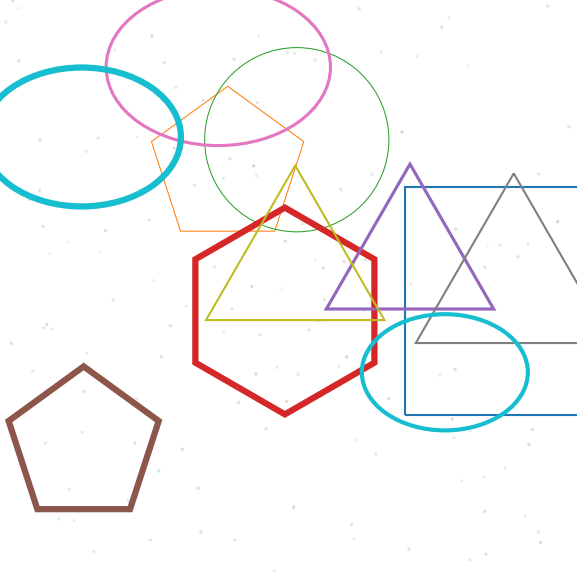[{"shape": "square", "thickness": 1, "radius": 0.99, "center": [0.899, 0.478]}, {"shape": "pentagon", "thickness": 0.5, "radius": 0.69, "center": [0.394, 0.711]}, {"shape": "circle", "thickness": 0.5, "radius": 0.8, "center": [0.514, 0.757]}, {"shape": "hexagon", "thickness": 3, "radius": 0.9, "center": [0.493, 0.461]}, {"shape": "triangle", "thickness": 1.5, "radius": 0.84, "center": [0.71, 0.548]}, {"shape": "pentagon", "thickness": 3, "radius": 0.68, "center": [0.145, 0.228]}, {"shape": "oval", "thickness": 1.5, "radius": 0.97, "center": [0.378, 0.883]}, {"shape": "triangle", "thickness": 1, "radius": 0.98, "center": [0.89, 0.503]}, {"shape": "triangle", "thickness": 1, "radius": 0.89, "center": [0.511, 0.534]}, {"shape": "oval", "thickness": 3, "radius": 0.86, "center": [0.141, 0.762]}, {"shape": "oval", "thickness": 2, "radius": 0.72, "center": [0.77, 0.354]}]